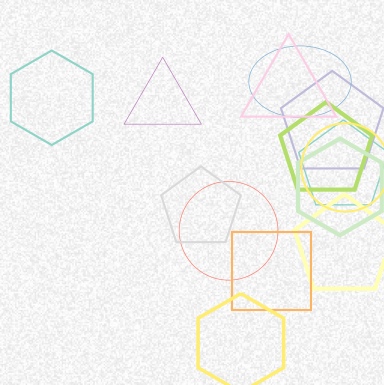[{"shape": "pentagon", "thickness": 1, "radius": 0.61, "center": [0.892, 0.567]}, {"shape": "hexagon", "thickness": 1.5, "radius": 0.61, "center": [0.134, 0.746]}, {"shape": "pentagon", "thickness": 3, "radius": 0.68, "center": [0.894, 0.36]}, {"shape": "pentagon", "thickness": 1.5, "radius": 0.7, "center": [0.863, 0.676]}, {"shape": "circle", "thickness": 0.5, "radius": 0.64, "center": [0.594, 0.401]}, {"shape": "oval", "thickness": 0.5, "radius": 0.67, "center": [0.779, 0.788]}, {"shape": "square", "thickness": 1.5, "radius": 0.51, "center": [0.705, 0.296]}, {"shape": "pentagon", "thickness": 3, "radius": 0.63, "center": [0.847, 0.609]}, {"shape": "triangle", "thickness": 1.5, "radius": 0.71, "center": [0.75, 0.769]}, {"shape": "pentagon", "thickness": 1.5, "radius": 0.54, "center": [0.522, 0.459]}, {"shape": "triangle", "thickness": 0.5, "radius": 0.58, "center": [0.423, 0.735]}, {"shape": "hexagon", "thickness": 3, "radius": 0.63, "center": [0.883, 0.515]}, {"shape": "hexagon", "thickness": 2.5, "radius": 0.64, "center": [0.626, 0.109]}, {"shape": "circle", "thickness": 1.5, "radius": 0.57, "center": [0.897, 0.565]}]